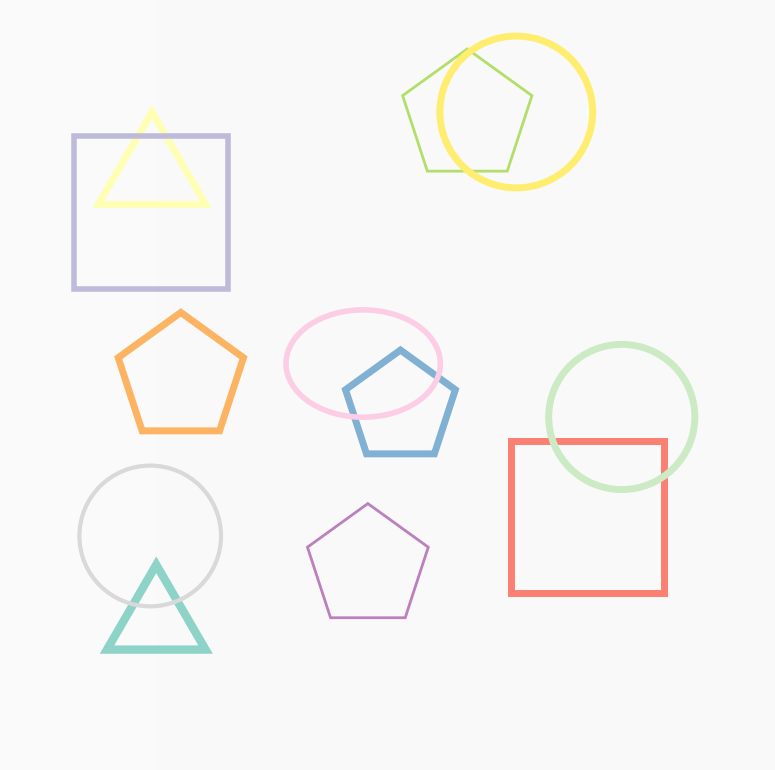[{"shape": "triangle", "thickness": 3, "radius": 0.37, "center": [0.202, 0.193]}, {"shape": "triangle", "thickness": 2.5, "radius": 0.4, "center": [0.196, 0.775]}, {"shape": "square", "thickness": 2, "radius": 0.5, "center": [0.195, 0.724]}, {"shape": "square", "thickness": 2.5, "radius": 0.5, "center": [0.758, 0.329]}, {"shape": "pentagon", "thickness": 2.5, "radius": 0.37, "center": [0.517, 0.471]}, {"shape": "pentagon", "thickness": 2.5, "radius": 0.42, "center": [0.233, 0.509]}, {"shape": "pentagon", "thickness": 1, "radius": 0.44, "center": [0.603, 0.849]}, {"shape": "oval", "thickness": 2, "radius": 0.5, "center": [0.469, 0.528]}, {"shape": "circle", "thickness": 1.5, "radius": 0.46, "center": [0.194, 0.304]}, {"shape": "pentagon", "thickness": 1, "radius": 0.41, "center": [0.475, 0.264]}, {"shape": "circle", "thickness": 2.5, "radius": 0.47, "center": [0.802, 0.458]}, {"shape": "circle", "thickness": 2.5, "radius": 0.49, "center": [0.666, 0.855]}]